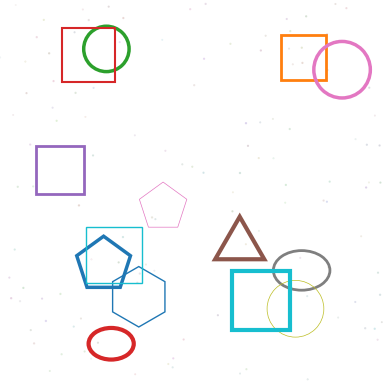[{"shape": "hexagon", "thickness": 1, "radius": 0.39, "center": [0.36, 0.229]}, {"shape": "pentagon", "thickness": 2.5, "radius": 0.37, "center": [0.269, 0.313]}, {"shape": "square", "thickness": 2, "radius": 0.29, "center": [0.788, 0.85]}, {"shape": "circle", "thickness": 2.5, "radius": 0.29, "center": [0.276, 0.873]}, {"shape": "square", "thickness": 1.5, "radius": 0.35, "center": [0.23, 0.857]}, {"shape": "oval", "thickness": 3, "radius": 0.29, "center": [0.289, 0.107]}, {"shape": "square", "thickness": 2, "radius": 0.31, "center": [0.155, 0.559]}, {"shape": "triangle", "thickness": 3, "radius": 0.37, "center": [0.623, 0.363]}, {"shape": "circle", "thickness": 2.5, "radius": 0.37, "center": [0.889, 0.819]}, {"shape": "pentagon", "thickness": 0.5, "radius": 0.32, "center": [0.424, 0.462]}, {"shape": "oval", "thickness": 2, "radius": 0.37, "center": [0.783, 0.298]}, {"shape": "circle", "thickness": 0.5, "radius": 0.37, "center": [0.767, 0.198]}, {"shape": "square", "thickness": 3, "radius": 0.38, "center": [0.678, 0.219]}, {"shape": "square", "thickness": 1, "radius": 0.36, "center": [0.296, 0.338]}]